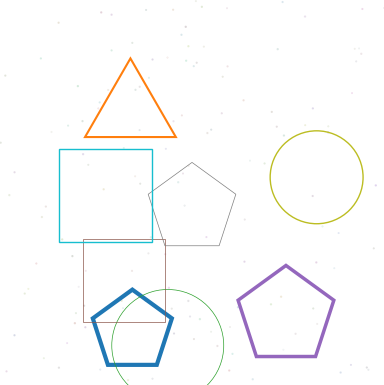[{"shape": "pentagon", "thickness": 3, "radius": 0.54, "center": [0.344, 0.14]}, {"shape": "triangle", "thickness": 1.5, "radius": 0.68, "center": [0.339, 0.712]}, {"shape": "circle", "thickness": 0.5, "radius": 0.73, "center": [0.436, 0.103]}, {"shape": "pentagon", "thickness": 2.5, "radius": 0.65, "center": [0.743, 0.18]}, {"shape": "square", "thickness": 0.5, "radius": 0.54, "center": [0.322, 0.272]}, {"shape": "pentagon", "thickness": 0.5, "radius": 0.6, "center": [0.499, 0.458]}, {"shape": "circle", "thickness": 1, "radius": 0.6, "center": [0.822, 0.54]}, {"shape": "square", "thickness": 1, "radius": 0.6, "center": [0.273, 0.492]}]